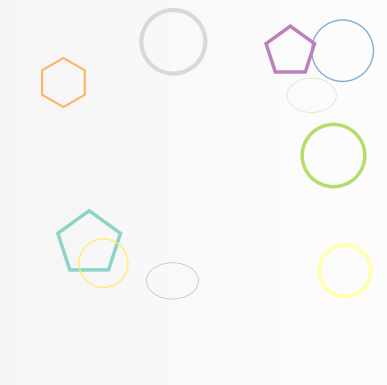[{"shape": "pentagon", "thickness": 2.5, "radius": 0.43, "center": [0.23, 0.368]}, {"shape": "circle", "thickness": 3, "radius": 0.33, "center": [0.89, 0.297]}, {"shape": "oval", "thickness": 0.5, "radius": 0.34, "center": [0.445, 0.27]}, {"shape": "circle", "thickness": 1, "radius": 0.4, "center": [0.884, 0.868]}, {"shape": "hexagon", "thickness": 1.5, "radius": 0.32, "center": [0.164, 0.786]}, {"shape": "circle", "thickness": 2.5, "radius": 0.4, "center": [0.861, 0.596]}, {"shape": "circle", "thickness": 3, "radius": 0.41, "center": [0.447, 0.892]}, {"shape": "pentagon", "thickness": 2.5, "radius": 0.33, "center": [0.749, 0.866]}, {"shape": "oval", "thickness": 0.5, "radius": 0.32, "center": [0.804, 0.752]}, {"shape": "circle", "thickness": 1, "radius": 0.32, "center": [0.267, 0.316]}]